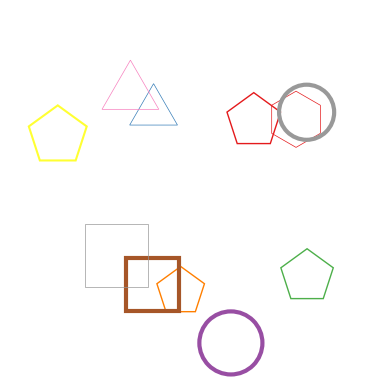[{"shape": "hexagon", "thickness": 0.5, "radius": 0.36, "center": [0.769, 0.69]}, {"shape": "pentagon", "thickness": 1, "radius": 0.37, "center": [0.659, 0.686]}, {"shape": "triangle", "thickness": 0.5, "radius": 0.36, "center": [0.399, 0.711]}, {"shape": "pentagon", "thickness": 1, "radius": 0.36, "center": [0.798, 0.282]}, {"shape": "circle", "thickness": 3, "radius": 0.41, "center": [0.6, 0.109]}, {"shape": "pentagon", "thickness": 1, "radius": 0.32, "center": [0.469, 0.243]}, {"shape": "pentagon", "thickness": 1.5, "radius": 0.4, "center": [0.15, 0.647]}, {"shape": "square", "thickness": 3, "radius": 0.34, "center": [0.395, 0.261]}, {"shape": "triangle", "thickness": 0.5, "radius": 0.43, "center": [0.339, 0.759]}, {"shape": "circle", "thickness": 3, "radius": 0.36, "center": [0.796, 0.708]}, {"shape": "square", "thickness": 0.5, "radius": 0.41, "center": [0.302, 0.336]}]